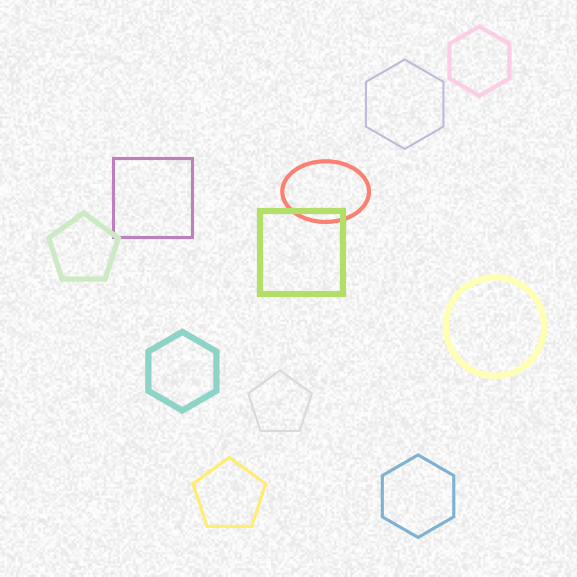[{"shape": "hexagon", "thickness": 3, "radius": 0.34, "center": [0.316, 0.356]}, {"shape": "circle", "thickness": 3, "radius": 0.43, "center": [0.857, 0.434]}, {"shape": "hexagon", "thickness": 1, "radius": 0.39, "center": [0.701, 0.819]}, {"shape": "oval", "thickness": 2, "radius": 0.38, "center": [0.564, 0.667]}, {"shape": "hexagon", "thickness": 1.5, "radius": 0.36, "center": [0.724, 0.14]}, {"shape": "square", "thickness": 3, "radius": 0.36, "center": [0.523, 0.562]}, {"shape": "hexagon", "thickness": 2, "radius": 0.3, "center": [0.83, 0.893]}, {"shape": "pentagon", "thickness": 1, "radius": 0.29, "center": [0.485, 0.3]}, {"shape": "square", "thickness": 1.5, "radius": 0.34, "center": [0.264, 0.657]}, {"shape": "pentagon", "thickness": 2.5, "radius": 0.32, "center": [0.145, 0.567]}, {"shape": "pentagon", "thickness": 1.5, "radius": 0.33, "center": [0.397, 0.141]}]